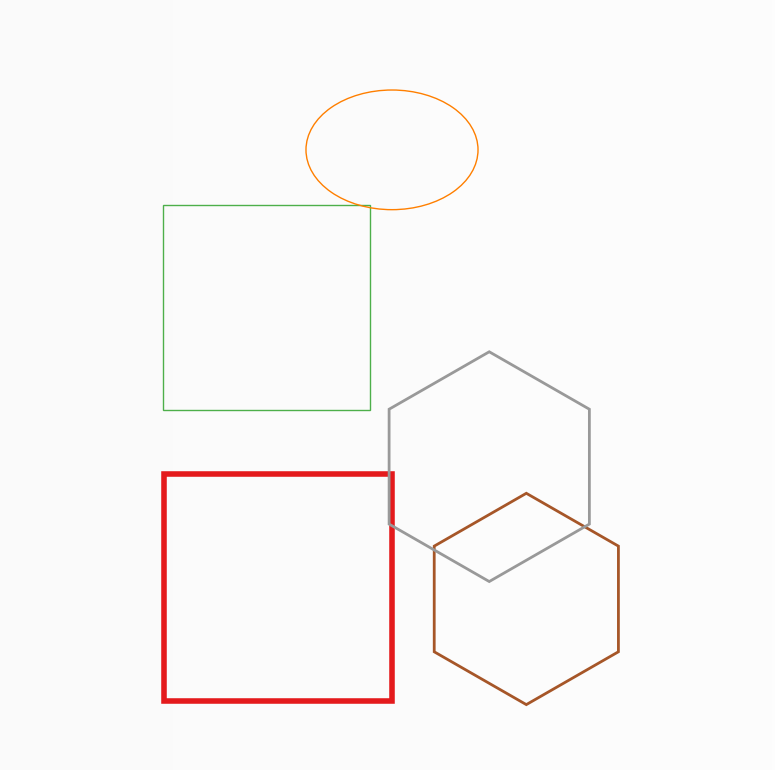[{"shape": "square", "thickness": 2, "radius": 0.74, "center": [0.359, 0.237]}, {"shape": "square", "thickness": 0.5, "radius": 0.67, "center": [0.344, 0.601]}, {"shape": "oval", "thickness": 0.5, "radius": 0.55, "center": [0.506, 0.805]}, {"shape": "hexagon", "thickness": 1, "radius": 0.69, "center": [0.679, 0.222]}, {"shape": "hexagon", "thickness": 1, "radius": 0.75, "center": [0.631, 0.394]}]